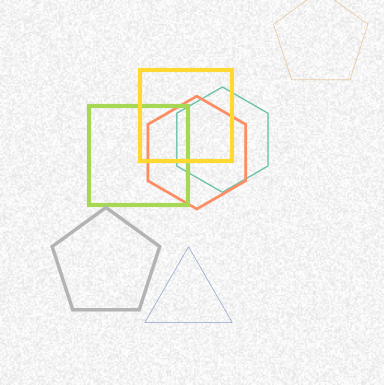[{"shape": "hexagon", "thickness": 1, "radius": 0.68, "center": [0.578, 0.637]}, {"shape": "hexagon", "thickness": 2, "radius": 0.73, "center": [0.511, 0.604]}, {"shape": "triangle", "thickness": 0.5, "radius": 0.66, "center": [0.49, 0.228]}, {"shape": "square", "thickness": 3, "radius": 0.65, "center": [0.36, 0.596]}, {"shape": "square", "thickness": 3, "radius": 0.59, "center": [0.483, 0.7]}, {"shape": "pentagon", "thickness": 0.5, "radius": 0.64, "center": [0.833, 0.897]}, {"shape": "pentagon", "thickness": 2.5, "radius": 0.73, "center": [0.275, 0.314]}]